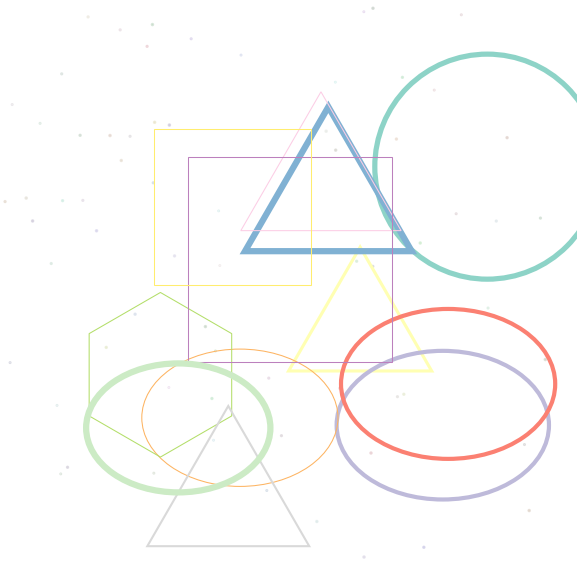[{"shape": "circle", "thickness": 2.5, "radius": 0.97, "center": [0.844, 0.711]}, {"shape": "triangle", "thickness": 1.5, "radius": 0.72, "center": [0.624, 0.428]}, {"shape": "oval", "thickness": 2, "radius": 0.92, "center": [0.767, 0.263]}, {"shape": "oval", "thickness": 2, "radius": 0.93, "center": [0.776, 0.334]}, {"shape": "triangle", "thickness": 3, "radius": 0.83, "center": [0.569, 0.648]}, {"shape": "oval", "thickness": 0.5, "radius": 0.85, "center": [0.415, 0.276]}, {"shape": "hexagon", "thickness": 0.5, "radius": 0.71, "center": [0.278, 0.35]}, {"shape": "triangle", "thickness": 0.5, "radius": 0.8, "center": [0.556, 0.68]}, {"shape": "triangle", "thickness": 1, "radius": 0.81, "center": [0.395, 0.134]}, {"shape": "square", "thickness": 0.5, "radius": 0.88, "center": [0.502, 0.55]}, {"shape": "oval", "thickness": 3, "radius": 0.8, "center": [0.309, 0.258]}, {"shape": "square", "thickness": 0.5, "radius": 0.68, "center": [0.403, 0.641]}]